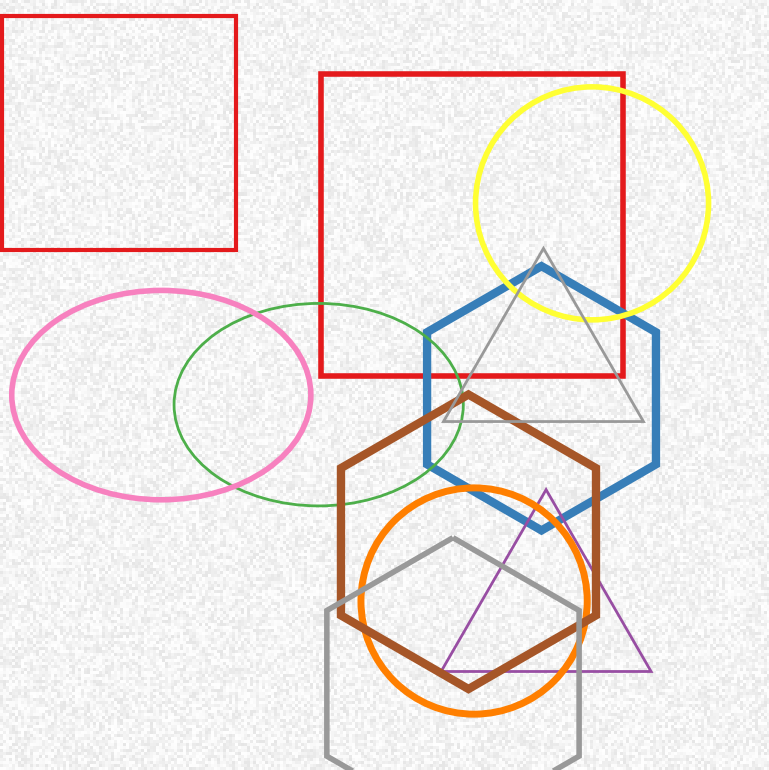[{"shape": "square", "thickness": 2, "radius": 0.98, "center": [0.613, 0.707]}, {"shape": "square", "thickness": 1.5, "radius": 0.76, "center": [0.154, 0.828]}, {"shape": "hexagon", "thickness": 3, "radius": 0.86, "center": [0.703, 0.483]}, {"shape": "oval", "thickness": 1, "radius": 0.94, "center": [0.414, 0.474]}, {"shape": "triangle", "thickness": 1, "radius": 0.79, "center": [0.709, 0.207]}, {"shape": "circle", "thickness": 2.5, "radius": 0.73, "center": [0.616, 0.219]}, {"shape": "circle", "thickness": 2, "radius": 0.76, "center": [0.769, 0.736]}, {"shape": "hexagon", "thickness": 3, "radius": 0.96, "center": [0.608, 0.296]}, {"shape": "oval", "thickness": 2, "radius": 0.97, "center": [0.209, 0.487]}, {"shape": "hexagon", "thickness": 2, "radius": 0.95, "center": [0.588, 0.113]}, {"shape": "triangle", "thickness": 1, "radius": 0.75, "center": [0.706, 0.527]}]